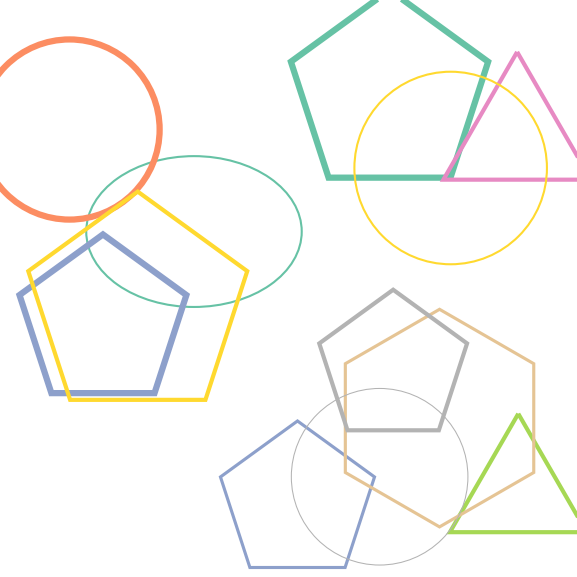[{"shape": "oval", "thickness": 1, "radius": 0.93, "center": [0.336, 0.598]}, {"shape": "pentagon", "thickness": 3, "radius": 0.9, "center": [0.675, 0.837]}, {"shape": "circle", "thickness": 3, "radius": 0.78, "center": [0.12, 0.775]}, {"shape": "pentagon", "thickness": 1.5, "radius": 0.7, "center": [0.515, 0.13]}, {"shape": "pentagon", "thickness": 3, "radius": 0.76, "center": [0.178, 0.441]}, {"shape": "triangle", "thickness": 2, "radius": 0.74, "center": [0.895, 0.762]}, {"shape": "triangle", "thickness": 2, "radius": 0.68, "center": [0.897, 0.146]}, {"shape": "circle", "thickness": 1, "radius": 0.83, "center": [0.78, 0.708]}, {"shape": "pentagon", "thickness": 2, "radius": 1.0, "center": [0.239, 0.468]}, {"shape": "hexagon", "thickness": 1.5, "radius": 0.94, "center": [0.761, 0.275]}, {"shape": "circle", "thickness": 0.5, "radius": 0.76, "center": [0.657, 0.174]}, {"shape": "pentagon", "thickness": 2, "radius": 0.67, "center": [0.681, 0.363]}]